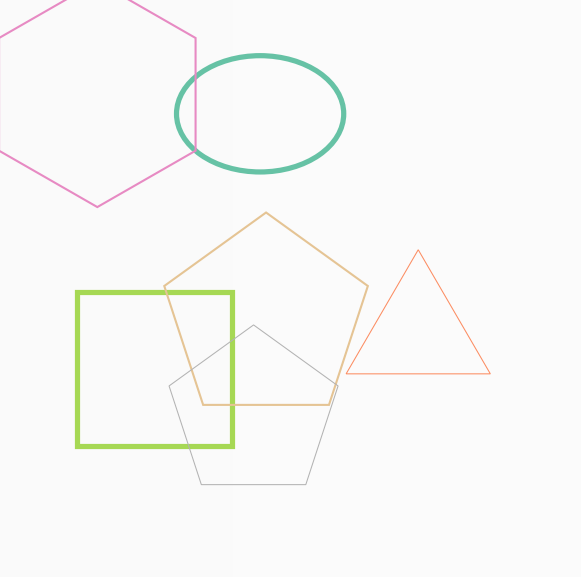[{"shape": "oval", "thickness": 2.5, "radius": 0.72, "center": [0.448, 0.802]}, {"shape": "triangle", "thickness": 0.5, "radius": 0.72, "center": [0.72, 0.423]}, {"shape": "hexagon", "thickness": 1, "radius": 0.98, "center": [0.167, 0.836]}, {"shape": "square", "thickness": 2.5, "radius": 0.67, "center": [0.266, 0.36]}, {"shape": "pentagon", "thickness": 1, "radius": 0.92, "center": [0.458, 0.447]}, {"shape": "pentagon", "thickness": 0.5, "radius": 0.76, "center": [0.436, 0.284]}]